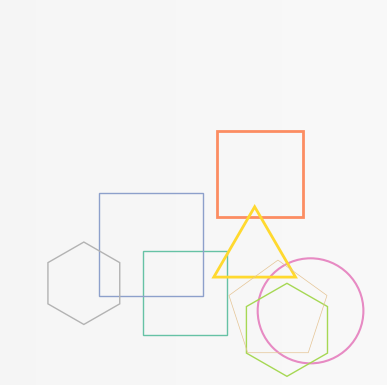[{"shape": "square", "thickness": 1, "radius": 0.55, "center": [0.477, 0.238]}, {"shape": "square", "thickness": 2, "radius": 0.56, "center": [0.67, 0.549]}, {"shape": "square", "thickness": 1, "radius": 0.67, "center": [0.39, 0.366]}, {"shape": "circle", "thickness": 1.5, "radius": 0.68, "center": [0.801, 0.193]}, {"shape": "hexagon", "thickness": 1, "radius": 0.6, "center": [0.741, 0.143]}, {"shape": "triangle", "thickness": 2, "radius": 0.61, "center": [0.657, 0.341]}, {"shape": "pentagon", "thickness": 0.5, "radius": 0.66, "center": [0.717, 0.191]}, {"shape": "hexagon", "thickness": 1, "radius": 0.54, "center": [0.216, 0.264]}]